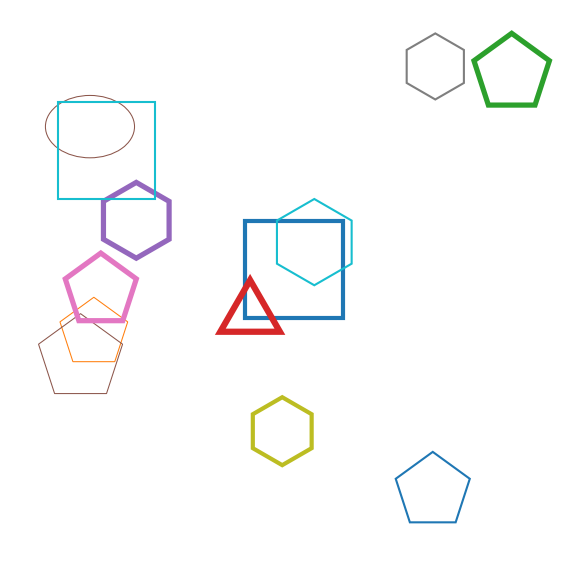[{"shape": "pentagon", "thickness": 1, "radius": 0.34, "center": [0.749, 0.149]}, {"shape": "square", "thickness": 2, "radius": 0.42, "center": [0.509, 0.532]}, {"shape": "pentagon", "thickness": 0.5, "radius": 0.31, "center": [0.162, 0.423]}, {"shape": "pentagon", "thickness": 2.5, "radius": 0.34, "center": [0.886, 0.873]}, {"shape": "triangle", "thickness": 3, "radius": 0.3, "center": [0.433, 0.454]}, {"shape": "hexagon", "thickness": 2.5, "radius": 0.33, "center": [0.236, 0.618]}, {"shape": "pentagon", "thickness": 0.5, "radius": 0.38, "center": [0.139, 0.38]}, {"shape": "oval", "thickness": 0.5, "radius": 0.39, "center": [0.156, 0.78]}, {"shape": "pentagon", "thickness": 2.5, "radius": 0.32, "center": [0.175, 0.496]}, {"shape": "hexagon", "thickness": 1, "radius": 0.29, "center": [0.754, 0.884]}, {"shape": "hexagon", "thickness": 2, "radius": 0.29, "center": [0.489, 0.252]}, {"shape": "square", "thickness": 1, "radius": 0.42, "center": [0.184, 0.739]}, {"shape": "hexagon", "thickness": 1, "radius": 0.37, "center": [0.544, 0.58]}]